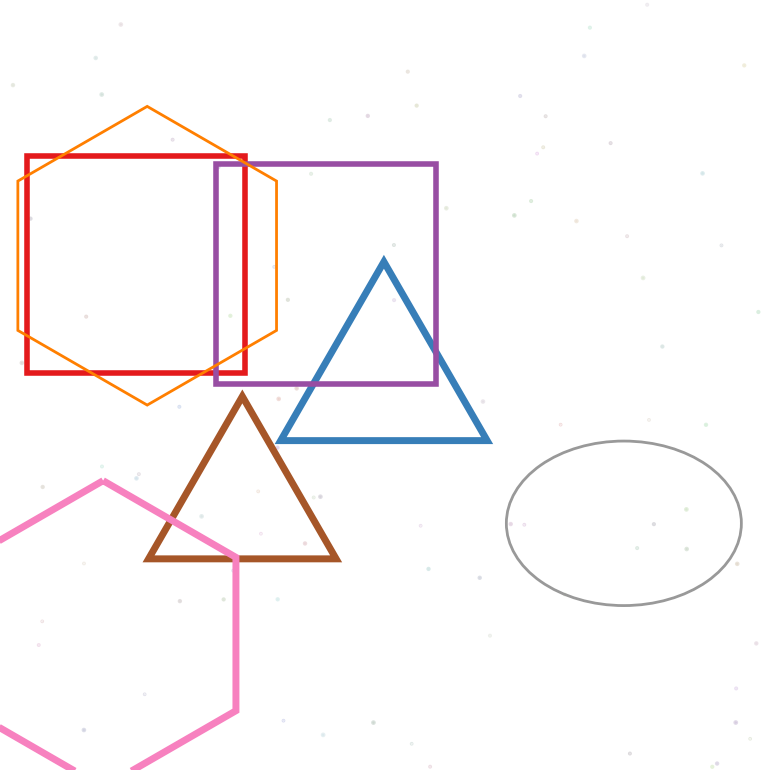[{"shape": "square", "thickness": 2, "radius": 0.71, "center": [0.177, 0.656]}, {"shape": "triangle", "thickness": 2.5, "radius": 0.77, "center": [0.499, 0.505]}, {"shape": "square", "thickness": 2, "radius": 0.71, "center": [0.423, 0.645]}, {"shape": "hexagon", "thickness": 1, "radius": 0.97, "center": [0.191, 0.668]}, {"shape": "triangle", "thickness": 2.5, "radius": 0.7, "center": [0.315, 0.345]}, {"shape": "hexagon", "thickness": 2.5, "radius": 1.0, "center": [0.134, 0.177]}, {"shape": "oval", "thickness": 1, "radius": 0.76, "center": [0.81, 0.32]}]